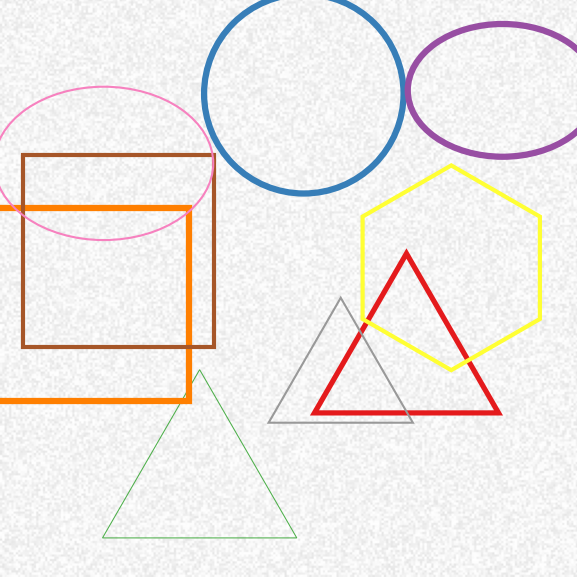[{"shape": "triangle", "thickness": 2.5, "radius": 0.92, "center": [0.704, 0.376]}, {"shape": "circle", "thickness": 3, "radius": 0.86, "center": [0.526, 0.837]}, {"shape": "triangle", "thickness": 0.5, "radius": 0.97, "center": [0.346, 0.165]}, {"shape": "oval", "thickness": 3, "radius": 0.82, "center": [0.87, 0.843]}, {"shape": "square", "thickness": 3, "radius": 0.84, "center": [0.159, 0.472]}, {"shape": "hexagon", "thickness": 2, "radius": 0.89, "center": [0.781, 0.535]}, {"shape": "square", "thickness": 2, "radius": 0.83, "center": [0.206, 0.564]}, {"shape": "oval", "thickness": 1, "radius": 0.95, "center": [0.18, 0.716]}, {"shape": "triangle", "thickness": 1, "radius": 0.72, "center": [0.59, 0.339]}]